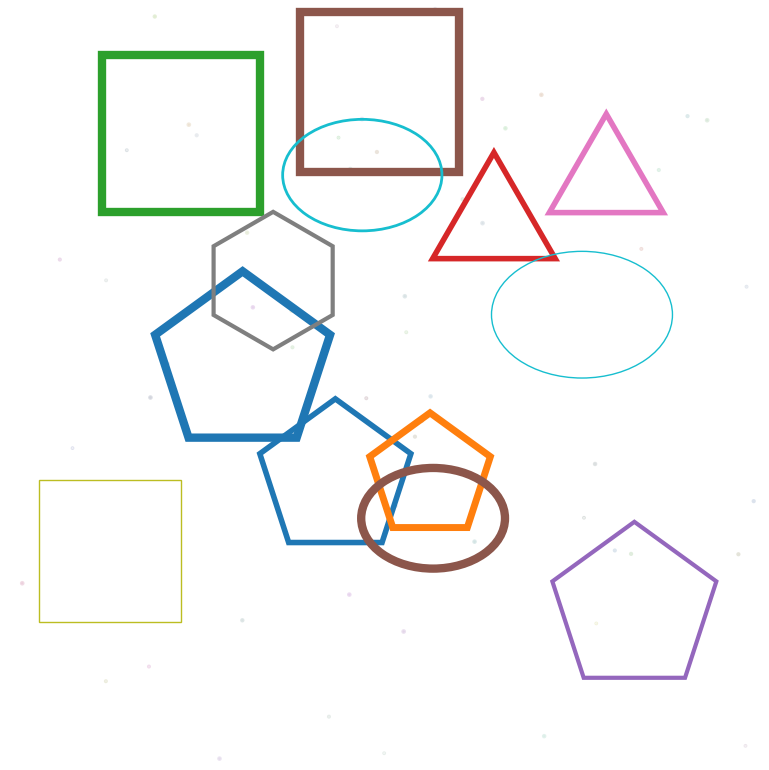[{"shape": "pentagon", "thickness": 3, "radius": 0.6, "center": [0.315, 0.528]}, {"shape": "pentagon", "thickness": 2, "radius": 0.52, "center": [0.436, 0.379]}, {"shape": "pentagon", "thickness": 2.5, "radius": 0.41, "center": [0.559, 0.381]}, {"shape": "square", "thickness": 3, "radius": 0.51, "center": [0.235, 0.827]}, {"shape": "triangle", "thickness": 2, "radius": 0.46, "center": [0.641, 0.71]}, {"shape": "pentagon", "thickness": 1.5, "radius": 0.56, "center": [0.824, 0.21]}, {"shape": "oval", "thickness": 3, "radius": 0.47, "center": [0.562, 0.327]}, {"shape": "square", "thickness": 3, "radius": 0.52, "center": [0.493, 0.88]}, {"shape": "triangle", "thickness": 2, "radius": 0.43, "center": [0.787, 0.767]}, {"shape": "hexagon", "thickness": 1.5, "radius": 0.45, "center": [0.355, 0.636]}, {"shape": "square", "thickness": 0.5, "radius": 0.46, "center": [0.143, 0.285]}, {"shape": "oval", "thickness": 0.5, "radius": 0.59, "center": [0.756, 0.591]}, {"shape": "oval", "thickness": 1, "radius": 0.52, "center": [0.471, 0.773]}]